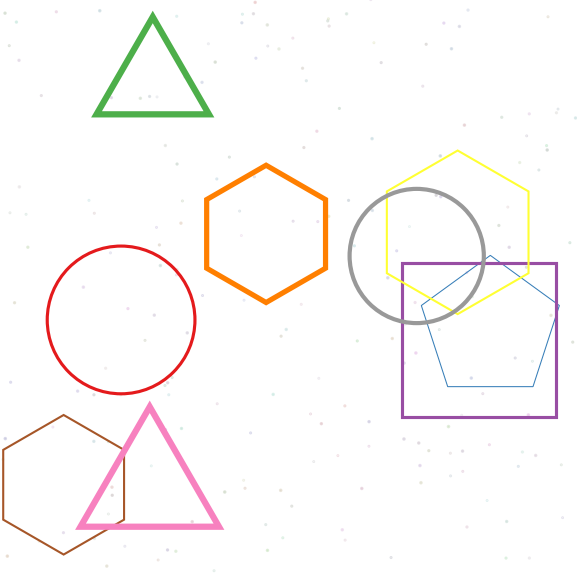[{"shape": "circle", "thickness": 1.5, "radius": 0.64, "center": [0.21, 0.445]}, {"shape": "pentagon", "thickness": 0.5, "radius": 0.63, "center": [0.849, 0.431]}, {"shape": "triangle", "thickness": 3, "radius": 0.56, "center": [0.264, 0.857]}, {"shape": "square", "thickness": 1.5, "radius": 0.67, "center": [0.829, 0.41]}, {"shape": "hexagon", "thickness": 2.5, "radius": 0.59, "center": [0.461, 0.594]}, {"shape": "hexagon", "thickness": 1, "radius": 0.71, "center": [0.793, 0.597]}, {"shape": "hexagon", "thickness": 1, "radius": 0.6, "center": [0.11, 0.16]}, {"shape": "triangle", "thickness": 3, "radius": 0.69, "center": [0.259, 0.156]}, {"shape": "circle", "thickness": 2, "radius": 0.58, "center": [0.722, 0.556]}]